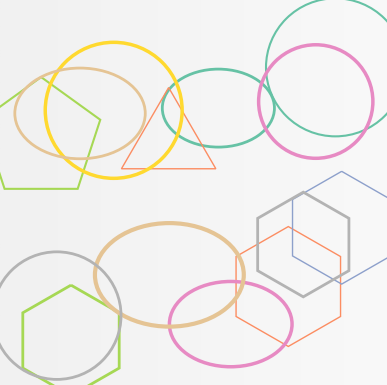[{"shape": "oval", "thickness": 2, "radius": 0.72, "center": [0.564, 0.719]}, {"shape": "circle", "thickness": 1.5, "radius": 0.9, "center": [0.866, 0.825]}, {"shape": "hexagon", "thickness": 1, "radius": 0.78, "center": [0.744, 0.256]}, {"shape": "triangle", "thickness": 1, "radius": 0.7, "center": [0.435, 0.632]}, {"shape": "hexagon", "thickness": 1, "radius": 0.73, "center": [0.882, 0.409]}, {"shape": "oval", "thickness": 2.5, "radius": 0.79, "center": [0.595, 0.158]}, {"shape": "circle", "thickness": 2.5, "radius": 0.74, "center": [0.815, 0.736]}, {"shape": "pentagon", "thickness": 1.5, "radius": 0.8, "center": [0.106, 0.639]}, {"shape": "hexagon", "thickness": 2, "radius": 0.72, "center": [0.183, 0.116]}, {"shape": "circle", "thickness": 2.5, "radius": 0.88, "center": [0.293, 0.713]}, {"shape": "oval", "thickness": 3, "radius": 0.96, "center": [0.437, 0.286]}, {"shape": "oval", "thickness": 2, "radius": 0.84, "center": [0.207, 0.705]}, {"shape": "circle", "thickness": 2, "radius": 0.83, "center": [0.147, 0.18]}, {"shape": "hexagon", "thickness": 2, "radius": 0.68, "center": [0.783, 0.365]}]